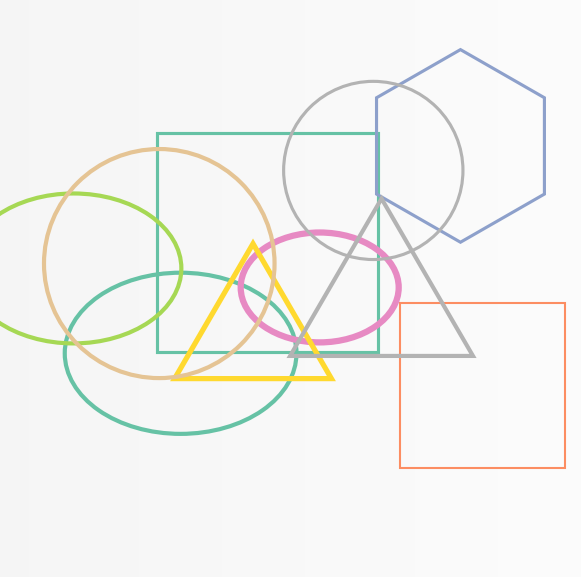[{"shape": "oval", "thickness": 2, "radius": 1.0, "center": [0.311, 0.387]}, {"shape": "square", "thickness": 1.5, "radius": 0.95, "center": [0.46, 0.579]}, {"shape": "square", "thickness": 1, "radius": 0.71, "center": [0.831, 0.332]}, {"shape": "hexagon", "thickness": 1.5, "radius": 0.83, "center": [0.792, 0.746]}, {"shape": "oval", "thickness": 3, "radius": 0.68, "center": [0.55, 0.501]}, {"shape": "oval", "thickness": 2, "radius": 0.93, "center": [0.127, 0.534]}, {"shape": "triangle", "thickness": 2.5, "radius": 0.78, "center": [0.435, 0.421]}, {"shape": "circle", "thickness": 2, "radius": 0.99, "center": [0.274, 0.543]}, {"shape": "triangle", "thickness": 2, "radius": 0.91, "center": [0.656, 0.474]}, {"shape": "circle", "thickness": 1.5, "radius": 0.77, "center": [0.642, 0.704]}]